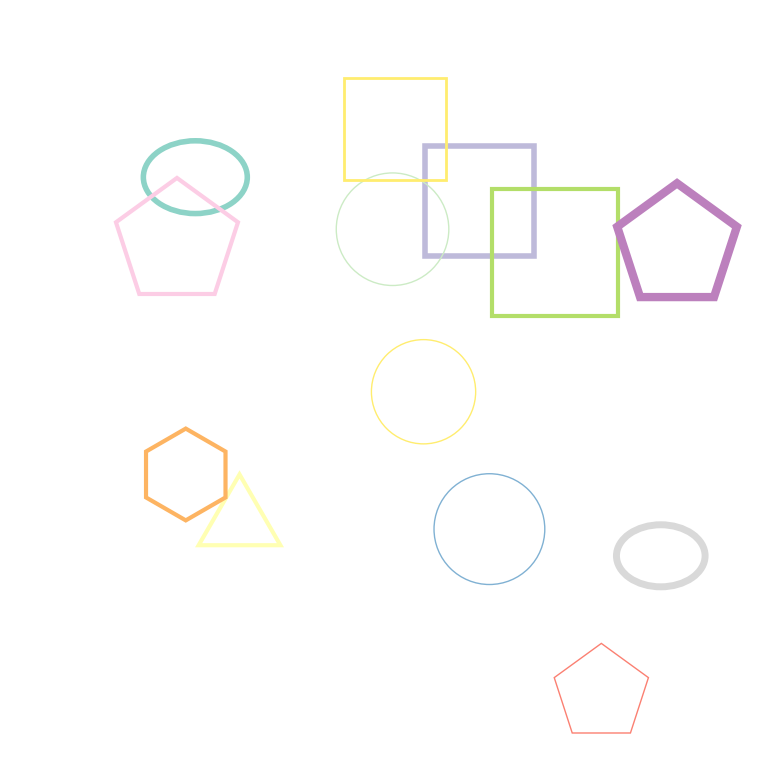[{"shape": "oval", "thickness": 2, "radius": 0.34, "center": [0.254, 0.77]}, {"shape": "triangle", "thickness": 1.5, "radius": 0.31, "center": [0.311, 0.323]}, {"shape": "square", "thickness": 2, "radius": 0.36, "center": [0.623, 0.739]}, {"shape": "pentagon", "thickness": 0.5, "radius": 0.32, "center": [0.781, 0.1]}, {"shape": "circle", "thickness": 0.5, "radius": 0.36, "center": [0.636, 0.313]}, {"shape": "hexagon", "thickness": 1.5, "radius": 0.3, "center": [0.241, 0.384]}, {"shape": "square", "thickness": 1.5, "radius": 0.41, "center": [0.721, 0.672]}, {"shape": "pentagon", "thickness": 1.5, "radius": 0.42, "center": [0.23, 0.686]}, {"shape": "oval", "thickness": 2.5, "radius": 0.29, "center": [0.858, 0.278]}, {"shape": "pentagon", "thickness": 3, "radius": 0.41, "center": [0.879, 0.68]}, {"shape": "circle", "thickness": 0.5, "radius": 0.37, "center": [0.51, 0.702]}, {"shape": "square", "thickness": 1, "radius": 0.33, "center": [0.513, 0.833]}, {"shape": "circle", "thickness": 0.5, "radius": 0.34, "center": [0.55, 0.491]}]